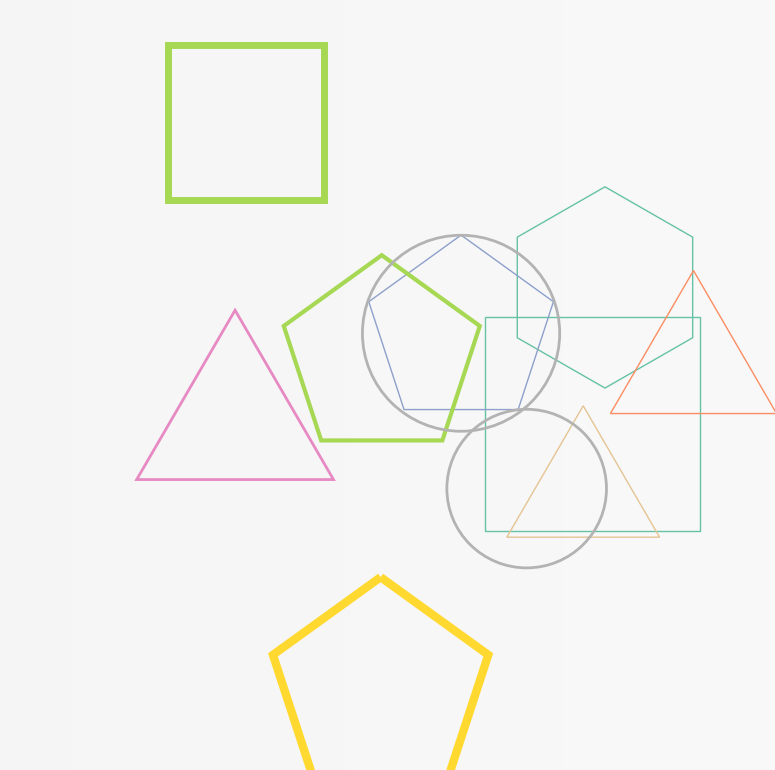[{"shape": "hexagon", "thickness": 0.5, "radius": 0.65, "center": [0.781, 0.627]}, {"shape": "square", "thickness": 0.5, "radius": 0.69, "center": [0.764, 0.45]}, {"shape": "triangle", "thickness": 0.5, "radius": 0.62, "center": [0.895, 0.525]}, {"shape": "pentagon", "thickness": 0.5, "radius": 0.63, "center": [0.595, 0.569]}, {"shape": "triangle", "thickness": 1, "radius": 0.73, "center": [0.303, 0.451]}, {"shape": "pentagon", "thickness": 1.5, "radius": 0.66, "center": [0.493, 0.536]}, {"shape": "square", "thickness": 2.5, "radius": 0.5, "center": [0.317, 0.841]}, {"shape": "pentagon", "thickness": 3, "radius": 0.73, "center": [0.491, 0.104]}, {"shape": "triangle", "thickness": 0.5, "radius": 0.57, "center": [0.753, 0.359]}, {"shape": "circle", "thickness": 1, "radius": 0.51, "center": [0.68, 0.365]}, {"shape": "circle", "thickness": 1, "radius": 0.64, "center": [0.595, 0.567]}]